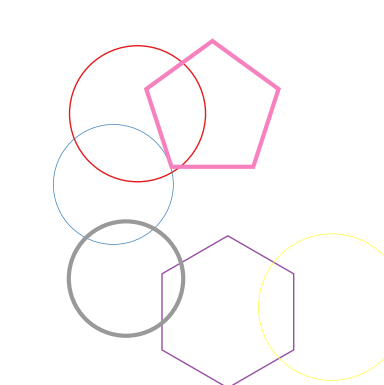[{"shape": "circle", "thickness": 1, "radius": 0.88, "center": [0.357, 0.705]}, {"shape": "circle", "thickness": 0.5, "radius": 0.78, "center": [0.294, 0.521]}, {"shape": "hexagon", "thickness": 1, "radius": 0.99, "center": [0.592, 0.19]}, {"shape": "circle", "thickness": 0.5, "radius": 0.95, "center": [0.862, 0.202]}, {"shape": "pentagon", "thickness": 3, "radius": 0.9, "center": [0.552, 0.713]}, {"shape": "circle", "thickness": 3, "radius": 0.74, "center": [0.327, 0.276]}]